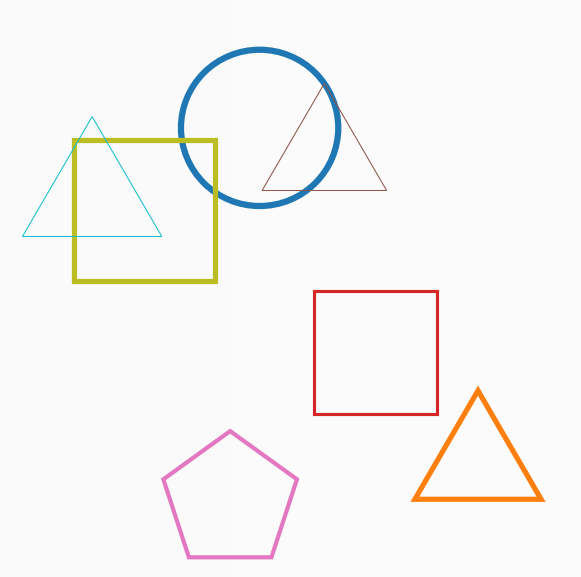[{"shape": "circle", "thickness": 3, "radius": 0.68, "center": [0.447, 0.778]}, {"shape": "triangle", "thickness": 2.5, "radius": 0.63, "center": [0.822, 0.197]}, {"shape": "square", "thickness": 1.5, "radius": 0.53, "center": [0.646, 0.389]}, {"shape": "triangle", "thickness": 0.5, "radius": 0.62, "center": [0.558, 0.731]}, {"shape": "pentagon", "thickness": 2, "radius": 0.6, "center": [0.396, 0.132]}, {"shape": "square", "thickness": 2.5, "radius": 0.61, "center": [0.248, 0.634]}, {"shape": "triangle", "thickness": 0.5, "radius": 0.69, "center": [0.159, 0.659]}]